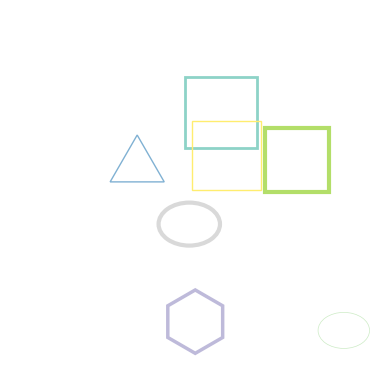[{"shape": "square", "thickness": 2, "radius": 0.47, "center": [0.575, 0.708]}, {"shape": "hexagon", "thickness": 2.5, "radius": 0.41, "center": [0.507, 0.165]}, {"shape": "triangle", "thickness": 1, "radius": 0.41, "center": [0.356, 0.568]}, {"shape": "square", "thickness": 3, "radius": 0.41, "center": [0.772, 0.585]}, {"shape": "oval", "thickness": 3, "radius": 0.4, "center": [0.492, 0.418]}, {"shape": "oval", "thickness": 0.5, "radius": 0.33, "center": [0.893, 0.142]}, {"shape": "square", "thickness": 1, "radius": 0.45, "center": [0.588, 0.596]}]